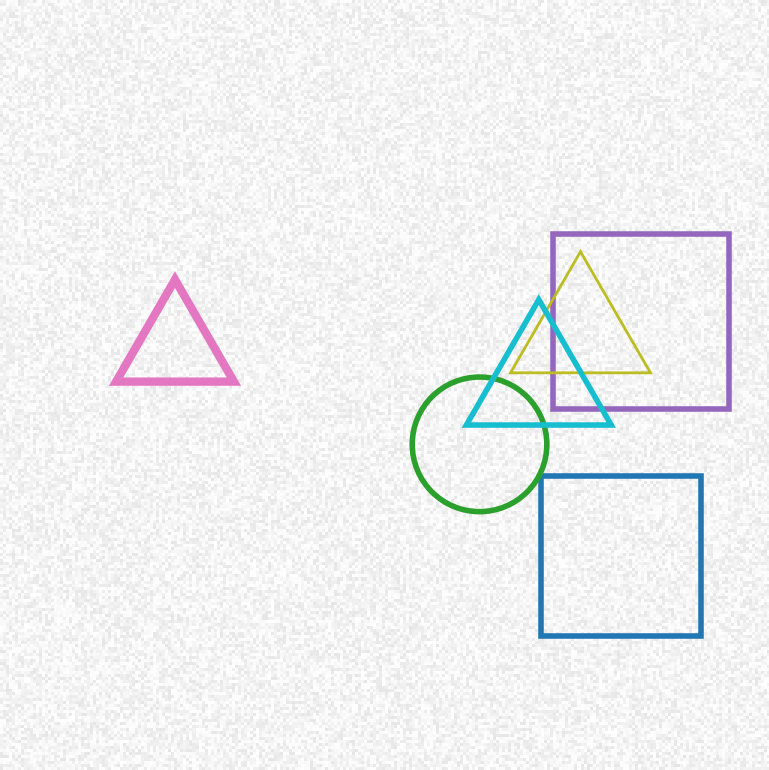[{"shape": "square", "thickness": 2, "radius": 0.52, "center": [0.807, 0.278]}, {"shape": "circle", "thickness": 2, "radius": 0.44, "center": [0.623, 0.423]}, {"shape": "square", "thickness": 2, "radius": 0.57, "center": [0.832, 0.582]}, {"shape": "triangle", "thickness": 3, "radius": 0.44, "center": [0.227, 0.549]}, {"shape": "triangle", "thickness": 1, "radius": 0.52, "center": [0.754, 0.568]}, {"shape": "triangle", "thickness": 2, "radius": 0.54, "center": [0.7, 0.502]}]